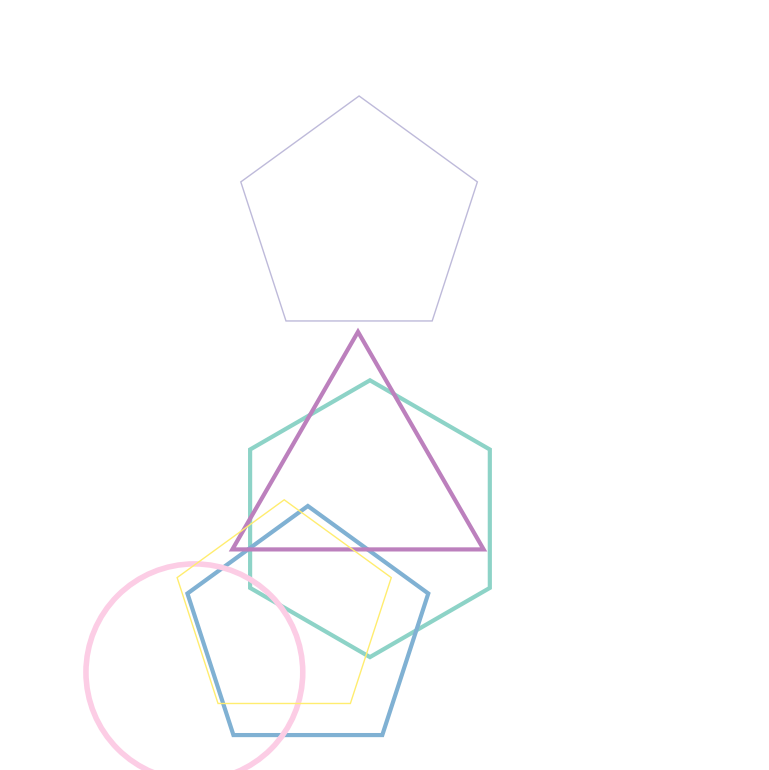[{"shape": "hexagon", "thickness": 1.5, "radius": 0.9, "center": [0.48, 0.326]}, {"shape": "pentagon", "thickness": 0.5, "radius": 0.81, "center": [0.466, 0.714]}, {"shape": "pentagon", "thickness": 1.5, "radius": 0.82, "center": [0.4, 0.178]}, {"shape": "circle", "thickness": 2, "radius": 0.7, "center": [0.252, 0.127]}, {"shape": "triangle", "thickness": 1.5, "radius": 0.94, "center": [0.465, 0.381]}, {"shape": "pentagon", "thickness": 0.5, "radius": 0.73, "center": [0.369, 0.205]}]